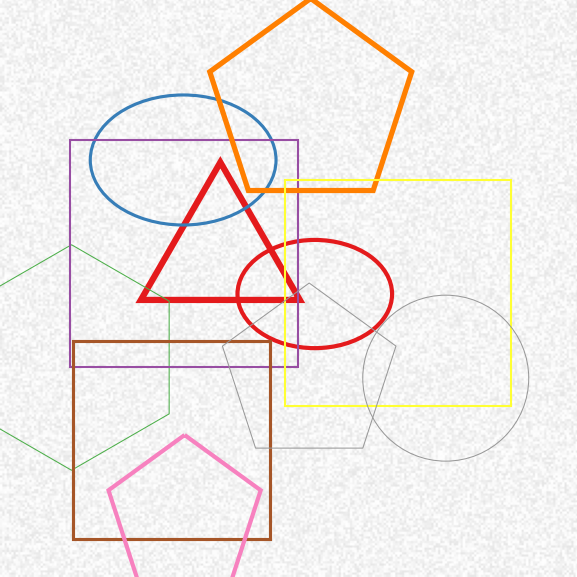[{"shape": "oval", "thickness": 2, "radius": 0.67, "center": [0.545, 0.49]}, {"shape": "triangle", "thickness": 3, "radius": 0.79, "center": [0.382, 0.559]}, {"shape": "oval", "thickness": 1.5, "radius": 0.8, "center": [0.317, 0.722]}, {"shape": "hexagon", "thickness": 0.5, "radius": 0.98, "center": [0.124, 0.38]}, {"shape": "square", "thickness": 1, "radius": 0.98, "center": [0.319, 0.56]}, {"shape": "pentagon", "thickness": 2.5, "radius": 0.92, "center": [0.538, 0.818]}, {"shape": "square", "thickness": 1, "radius": 0.98, "center": [0.689, 0.492]}, {"shape": "square", "thickness": 1.5, "radius": 0.85, "center": [0.297, 0.237]}, {"shape": "pentagon", "thickness": 2, "radius": 0.69, "center": [0.32, 0.107]}, {"shape": "circle", "thickness": 0.5, "radius": 0.72, "center": [0.772, 0.344]}, {"shape": "pentagon", "thickness": 0.5, "radius": 0.79, "center": [0.535, 0.351]}]